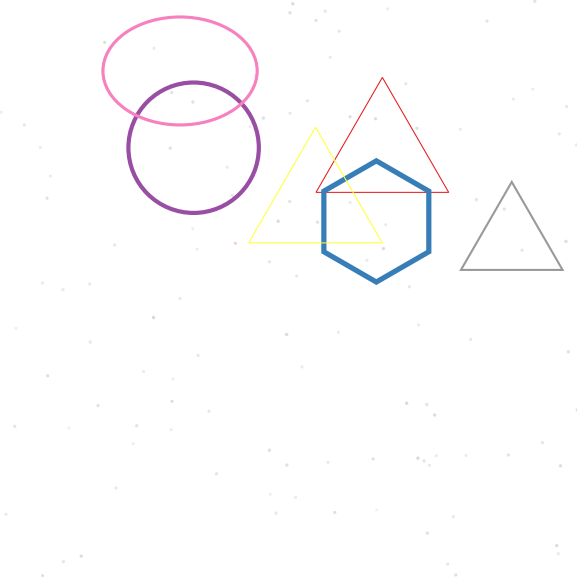[{"shape": "triangle", "thickness": 0.5, "radius": 0.66, "center": [0.662, 0.732]}, {"shape": "hexagon", "thickness": 2.5, "radius": 0.52, "center": [0.652, 0.616]}, {"shape": "circle", "thickness": 2, "radius": 0.56, "center": [0.335, 0.743]}, {"shape": "triangle", "thickness": 0.5, "radius": 0.67, "center": [0.546, 0.645]}, {"shape": "oval", "thickness": 1.5, "radius": 0.67, "center": [0.312, 0.876]}, {"shape": "triangle", "thickness": 1, "radius": 0.51, "center": [0.886, 0.583]}]